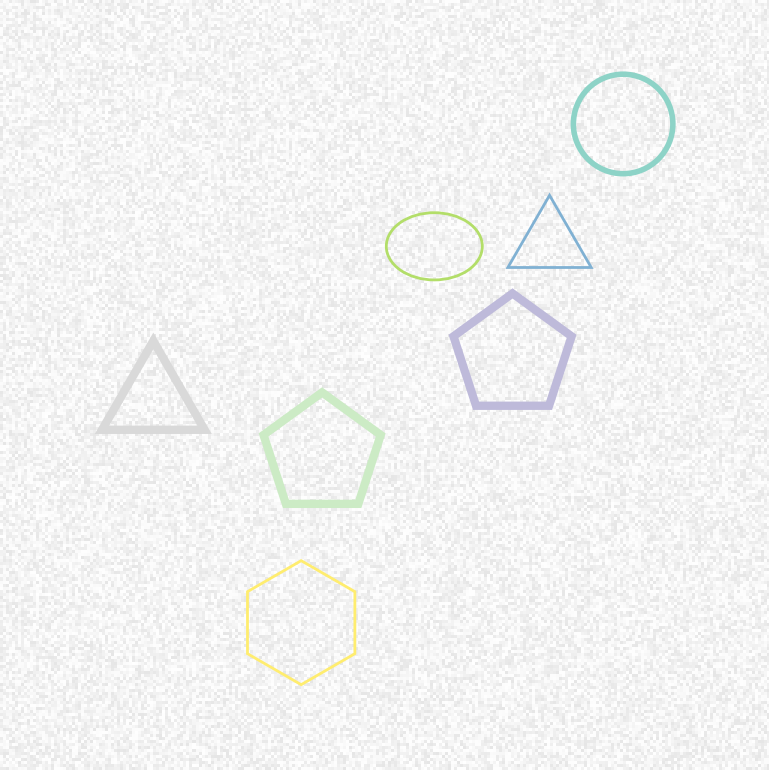[{"shape": "circle", "thickness": 2, "radius": 0.32, "center": [0.809, 0.839]}, {"shape": "pentagon", "thickness": 3, "radius": 0.4, "center": [0.666, 0.538]}, {"shape": "triangle", "thickness": 1, "radius": 0.31, "center": [0.714, 0.684]}, {"shape": "oval", "thickness": 1, "radius": 0.31, "center": [0.564, 0.68]}, {"shape": "triangle", "thickness": 3, "radius": 0.38, "center": [0.199, 0.48]}, {"shape": "pentagon", "thickness": 3, "radius": 0.4, "center": [0.418, 0.41]}, {"shape": "hexagon", "thickness": 1, "radius": 0.4, "center": [0.391, 0.191]}]